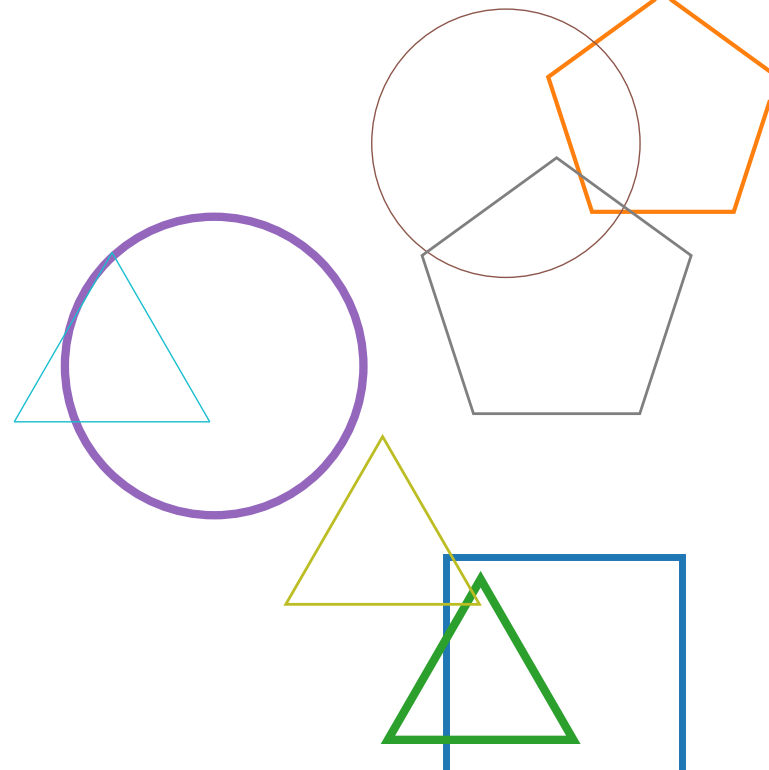[{"shape": "square", "thickness": 2.5, "radius": 0.77, "center": [0.733, 0.123]}, {"shape": "pentagon", "thickness": 1.5, "radius": 0.78, "center": [0.861, 0.852]}, {"shape": "triangle", "thickness": 3, "radius": 0.7, "center": [0.624, 0.109]}, {"shape": "circle", "thickness": 3, "radius": 0.97, "center": [0.278, 0.525]}, {"shape": "circle", "thickness": 0.5, "radius": 0.87, "center": [0.657, 0.814]}, {"shape": "pentagon", "thickness": 1, "radius": 0.92, "center": [0.723, 0.611]}, {"shape": "triangle", "thickness": 1, "radius": 0.73, "center": [0.497, 0.288]}, {"shape": "triangle", "thickness": 0.5, "radius": 0.73, "center": [0.145, 0.525]}]